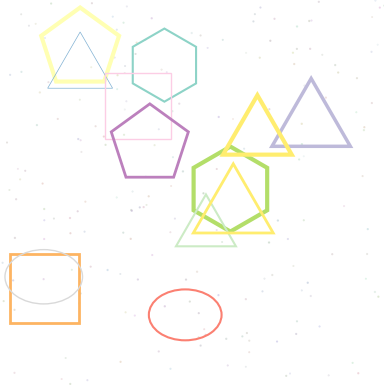[{"shape": "hexagon", "thickness": 1.5, "radius": 0.47, "center": [0.427, 0.831]}, {"shape": "pentagon", "thickness": 3, "radius": 0.53, "center": [0.208, 0.874]}, {"shape": "triangle", "thickness": 2.5, "radius": 0.59, "center": [0.808, 0.679]}, {"shape": "oval", "thickness": 1.5, "radius": 0.47, "center": [0.481, 0.182]}, {"shape": "triangle", "thickness": 0.5, "radius": 0.49, "center": [0.208, 0.82]}, {"shape": "square", "thickness": 2, "radius": 0.45, "center": [0.117, 0.251]}, {"shape": "hexagon", "thickness": 3, "radius": 0.55, "center": [0.598, 0.509]}, {"shape": "square", "thickness": 1, "radius": 0.43, "center": [0.359, 0.726]}, {"shape": "oval", "thickness": 1, "radius": 0.5, "center": [0.114, 0.281]}, {"shape": "pentagon", "thickness": 2, "radius": 0.53, "center": [0.389, 0.625]}, {"shape": "triangle", "thickness": 1.5, "radius": 0.45, "center": [0.535, 0.405]}, {"shape": "triangle", "thickness": 3, "radius": 0.51, "center": [0.669, 0.65]}, {"shape": "triangle", "thickness": 2, "radius": 0.6, "center": [0.606, 0.455]}]